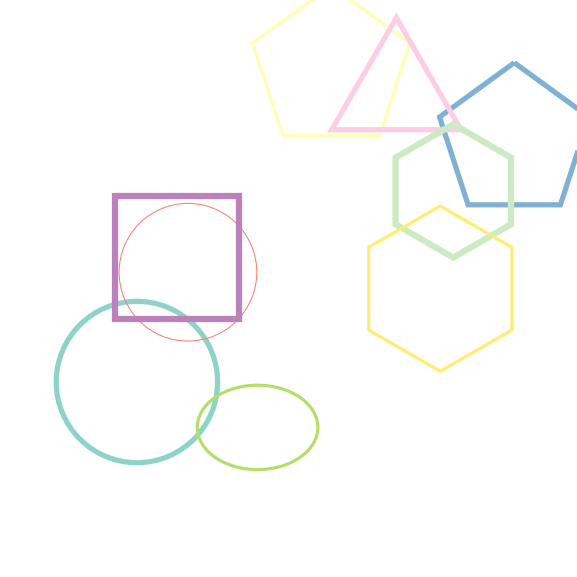[{"shape": "circle", "thickness": 2.5, "radius": 0.7, "center": [0.237, 0.338]}, {"shape": "pentagon", "thickness": 1.5, "radius": 0.72, "center": [0.574, 0.88]}, {"shape": "circle", "thickness": 0.5, "radius": 0.6, "center": [0.325, 0.528]}, {"shape": "pentagon", "thickness": 2.5, "radius": 0.68, "center": [0.89, 0.755]}, {"shape": "oval", "thickness": 1.5, "radius": 0.52, "center": [0.446, 0.259]}, {"shape": "triangle", "thickness": 2.5, "radius": 0.65, "center": [0.686, 0.839]}, {"shape": "square", "thickness": 3, "radius": 0.53, "center": [0.307, 0.553]}, {"shape": "hexagon", "thickness": 3, "radius": 0.58, "center": [0.785, 0.669]}, {"shape": "hexagon", "thickness": 1.5, "radius": 0.72, "center": [0.762, 0.499]}]